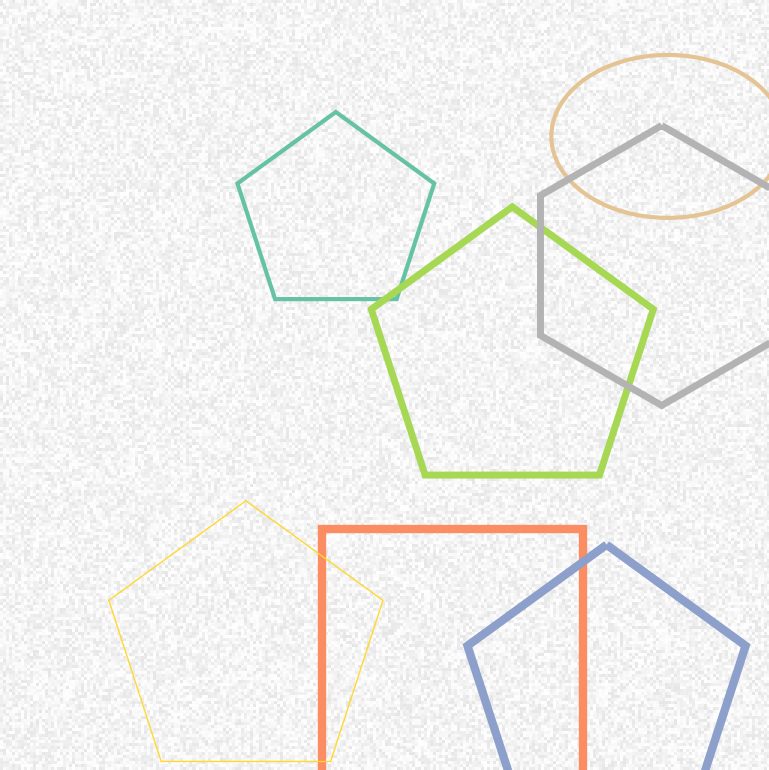[{"shape": "pentagon", "thickness": 1.5, "radius": 0.67, "center": [0.436, 0.72]}, {"shape": "square", "thickness": 3, "radius": 0.85, "center": [0.588, 0.144]}, {"shape": "pentagon", "thickness": 3, "radius": 0.95, "center": [0.788, 0.103]}, {"shape": "pentagon", "thickness": 2.5, "radius": 0.96, "center": [0.665, 0.539]}, {"shape": "pentagon", "thickness": 0.5, "radius": 0.94, "center": [0.319, 0.163]}, {"shape": "oval", "thickness": 1.5, "radius": 0.76, "center": [0.867, 0.823]}, {"shape": "hexagon", "thickness": 2.5, "radius": 0.91, "center": [0.859, 0.655]}]